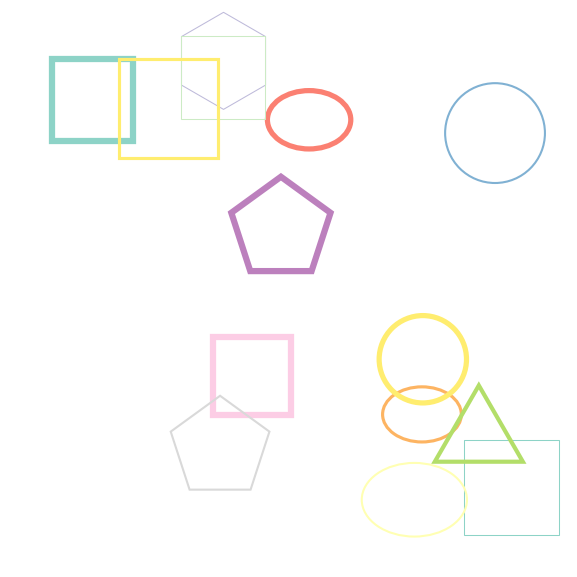[{"shape": "square", "thickness": 0.5, "radius": 0.41, "center": [0.886, 0.155]}, {"shape": "square", "thickness": 3, "radius": 0.35, "center": [0.16, 0.826]}, {"shape": "oval", "thickness": 1, "radius": 0.46, "center": [0.718, 0.134]}, {"shape": "hexagon", "thickness": 0.5, "radius": 0.42, "center": [0.387, 0.894]}, {"shape": "oval", "thickness": 2.5, "radius": 0.36, "center": [0.535, 0.792]}, {"shape": "circle", "thickness": 1, "radius": 0.43, "center": [0.857, 0.769]}, {"shape": "oval", "thickness": 1.5, "radius": 0.34, "center": [0.731, 0.282]}, {"shape": "triangle", "thickness": 2, "radius": 0.44, "center": [0.829, 0.244]}, {"shape": "square", "thickness": 3, "radius": 0.34, "center": [0.436, 0.348]}, {"shape": "pentagon", "thickness": 1, "radius": 0.45, "center": [0.381, 0.224]}, {"shape": "pentagon", "thickness": 3, "radius": 0.45, "center": [0.486, 0.603]}, {"shape": "square", "thickness": 0.5, "radius": 0.36, "center": [0.387, 0.865]}, {"shape": "square", "thickness": 1.5, "radius": 0.43, "center": [0.291, 0.812]}, {"shape": "circle", "thickness": 2.5, "radius": 0.38, "center": [0.732, 0.377]}]